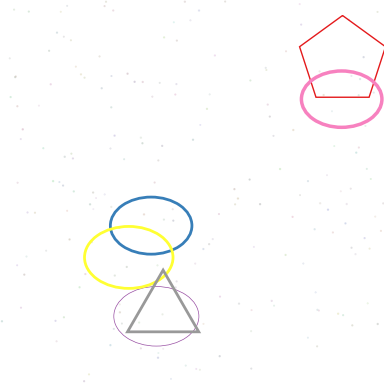[{"shape": "pentagon", "thickness": 1, "radius": 0.59, "center": [0.89, 0.842]}, {"shape": "oval", "thickness": 2, "radius": 0.53, "center": [0.393, 0.414]}, {"shape": "oval", "thickness": 0.5, "radius": 0.55, "center": [0.406, 0.178]}, {"shape": "oval", "thickness": 2, "radius": 0.57, "center": [0.334, 0.331]}, {"shape": "oval", "thickness": 2.5, "radius": 0.52, "center": [0.887, 0.742]}, {"shape": "triangle", "thickness": 2, "radius": 0.53, "center": [0.424, 0.192]}]